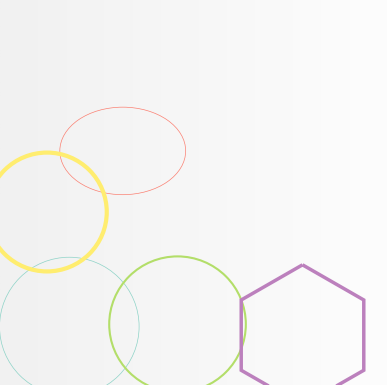[{"shape": "circle", "thickness": 0.5, "radius": 0.9, "center": [0.179, 0.152]}, {"shape": "oval", "thickness": 0.5, "radius": 0.81, "center": [0.317, 0.608]}, {"shape": "circle", "thickness": 1.5, "radius": 0.88, "center": [0.458, 0.158]}, {"shape": "hexagon", "thickness": 2.5, "radius": 0.91, "center": [0.781, 0.13]}, {"shape": "circle", "thickness": 3, "radius": 0.77, "center": [0.121, 0.449]}]